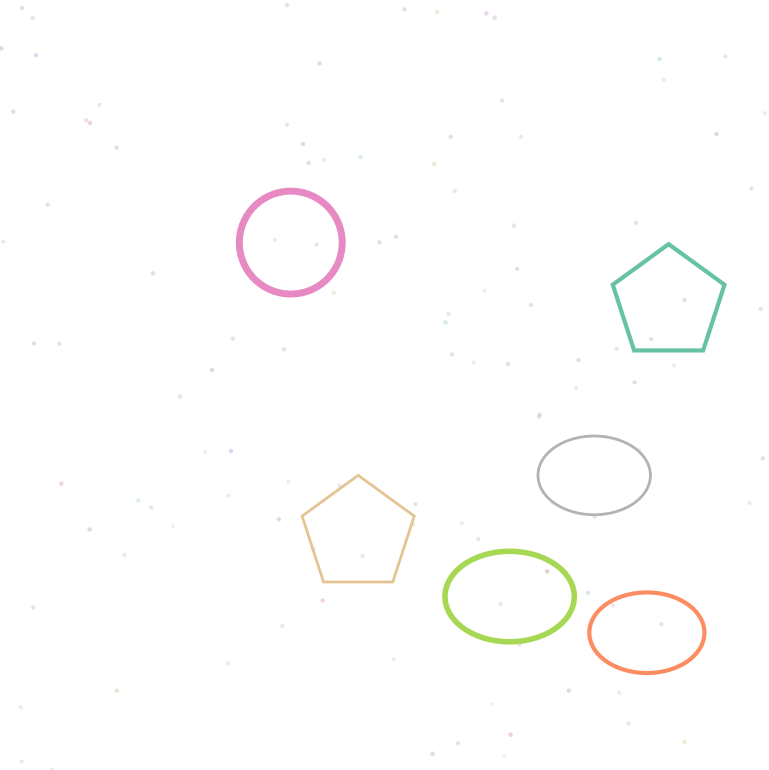[{"shape": "pentagon", "thickness": 1.5, "radius": 0.38, "center": [0.868, 0.607]}, {"shape": "oval", "thickness": 1.5, "radius": 0.37, "center": [0.84, 0.178]}, {"shape": "circle", "thickness": 2.5, "radius": 0.33, "center": [0.378, 0.685]}, {"shape": "oval", "thickness": 2, "radius": 0.42, "center": [0.662, 0.225]}, {"shape": "pentagon", "thickness": 1, "radius": 0.38, "center": [0.465, 0.306]}, {"shape": "oval", "thickness": 1, "radius": 0.37, "center": [0.772, 0.383]}]